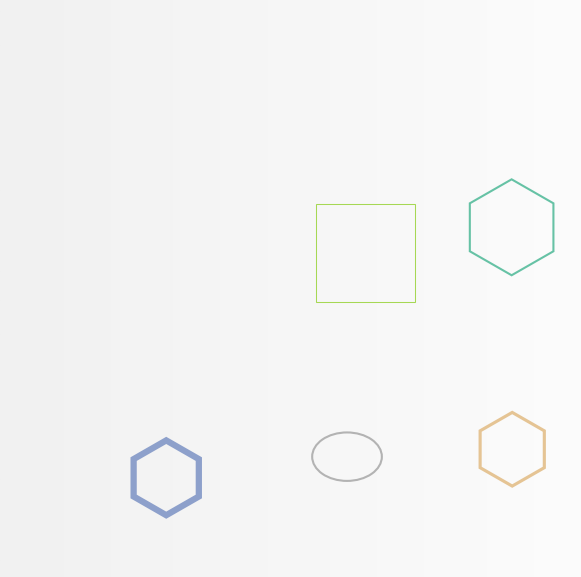[{"shape": "hexagon", "thickness": 1, "radius": 0.42, "center": [0.88, 0.606]}, {"shape": "hexagon", "thickness": 3, "radius": 0.32, "center": [0.286, 0.172]}, {"shape": "square", "thickness": 0.5, "radius": 0.42, "center": [0.629, 0.562]}, {"shape": "hexagon", "thickness": 1.5, "radius": 0.32, "center": [0.881, 0.221]}, {"shape": "oval", "thickness": 1, "radius": 0.3, "center": [0.597, 0.208]}]